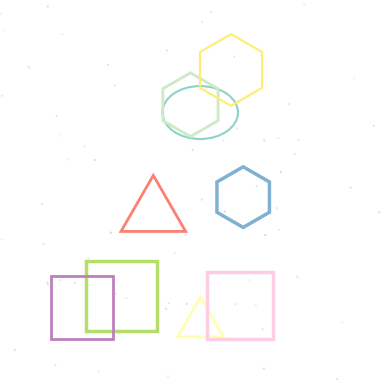[{"shape": "oval", "thickness": 1.5, "radius": 0.49, "center": [0.52, 0.708]}, {"shape": "triangle", "thickness": 2, "radius": 0.34, "center": [0.521, 0.16]}, {"shape": "triangle", "thickness": 2, "radius": 0.49, "center": [0.398, 0.447]}, {"shape": "hexagon", "thickness": 2.5, "radius": 0.39, "center": [0.632, 0.488]}, {"shape": "square", "thickness": 2.5, "radius": 0.46, "center": [0.316, 0.232]}, {"shape": "square", "thickness": 2.5, "radius": 0.43, "center": [0.624, 0.206]}, {"shape": "square", "thickness": 2, "radius": 0.41, "center": [0.213, 0.201]}, {"shape": "hexagon", "thickness": 2, "radius": 0.41, "center": [0.495, 0.728]}, {"shape": "hexagon", "thickness": 1.5, "radius": 0.47, "center": [0.6, 0.818]}]